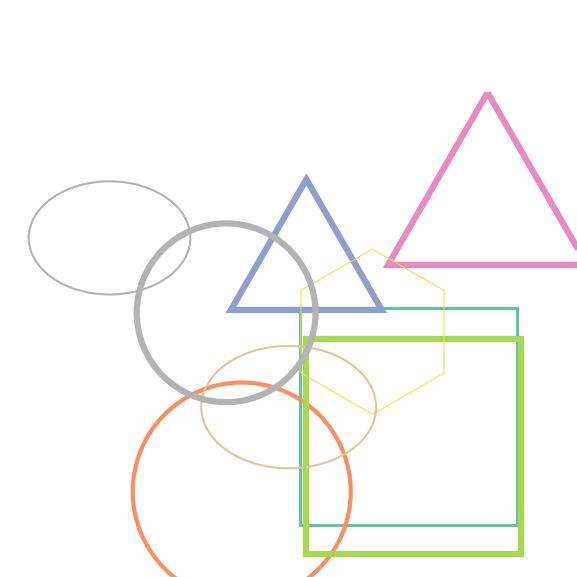[{"shape": "square", "thickness": 1.5, "radius": 0.94, "center": [0.708, 0.278]}, {"shape": "circle", "thickness": 2, "radius": 0.94, "center": [0.419, 0.148]}, {"shape": "triangle", "thickness": 3, "radius": 0.75, "center": [0.53, 0.538]}, {"shape": "triangle", "thickness": 3, "radius": 0.99, "center": [0.844, 0.64]}, {"shape": "square", "thickness": 3, "radius": 0.93, "center": [0.716, 0.226]}, {"shape": "hexagon", "thickness": 0.5, "radius": 0.71, "center": [0.645, 0.425]}, {"shape": "oval", "thickness": 1, "radius": 0.76, "center": [0.5, 0.294]}, {"shape": "circle", "thickness": 3, "radius": 0.77, "center": [0.392, 0.458]}, {"shape": "oval", "thickness": 1, "radius": 0.7, "center": [0.19, 0.587]}]